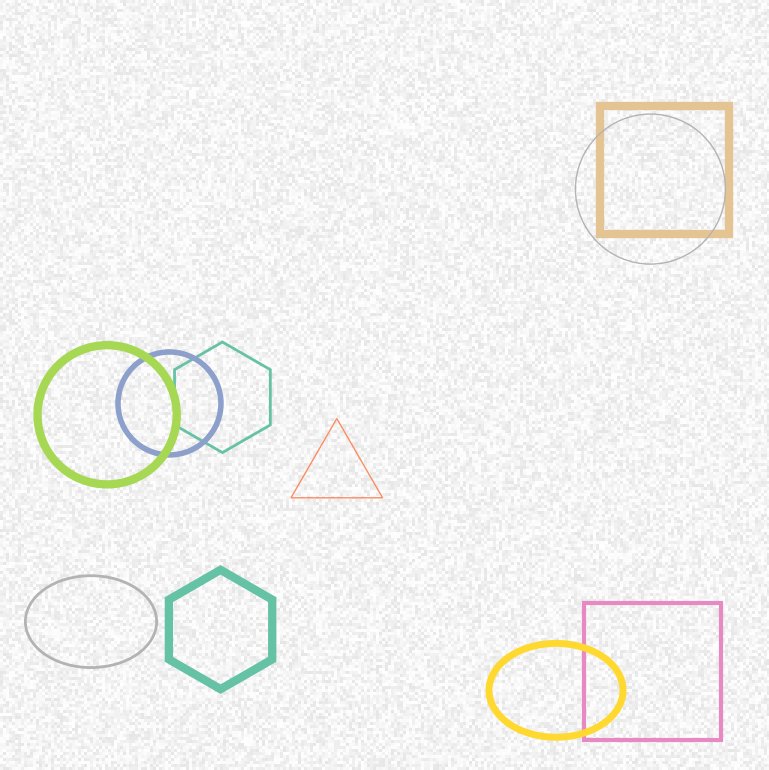[{"shape": "hexagon", "thickness": 1, "radius": 0.36, "center": [0.289, 0.484]}, {"shape": "hexagon", "thickness": 3, "radius": 0.39, "center": [0.286, 0.182]}, {"shape": "triangle", "thickness": 0.5, "radius": 0.34, "center": [0.437, 0.388]}, {"shape": "circle", "thickness": 2, "radius": 0.33, "center": [0.22, 0.476]}, {"shape": "square", "thickness": 1.5, "radius": 0.45, "center": [0.848, 0.128]}, {"shape": "circle", "thickness": 3, "radius": 0.45, "center": [0.139, 0.461]}, {"shape": "oval", "thickness": 2.5, "radius": 0.44, "center": [0.722, 0.103]}, {"shape": "square", "thickness": 3, "radius": 0.42, "center": [0.863, 0.78]}, {"shape": "circle", "thickness": 0.5, "radius": 0.49, "center": [0.845, 0.754]}, {"shape": "oval", "thickness": 1, "radius": 0.43, "center": [0.118, 0.193]}]